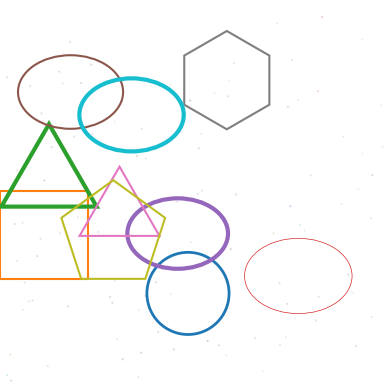[{"shape": "circle", "thickness": 2, "radius": 0.53, "center": [0.488, 0.238]}, {"shape": "square", "thickness": 1.5, "radius": 0.57, "center": [0.114, 0.39]}, {"shape": "triangle", "thickness": 3, "radius": 0.71, "center": [0.127, 0.535]}, {"shape": "oval", "thickness": 0.5, "radius": 0.7, "center": [0.775, 0.283]}, {"shape": "oval", "thickness": 3, "radius": 0.65, "center": [0.462, 0.393]}, {"shape": "oval", "thickness": 1.5, "radius": 0.68, "center": [0.183, 0.761]}, {"shape": "triangle", "thickness": 1.5, "radius": 0.6, "center": [0.31, 0.447]}, {"shape": "hexagon", "thickness": 1.5, "radius": 0.64, "center": [0.589, 0.792]}, {"shape": "pentagon", "thickness": 1.5, "radius": 0.71, "center": [0.294, 0.39]}, {"shape": "oval", "thickness": 3, "radius": 0.68, "center": [0.342, 0.702]}]